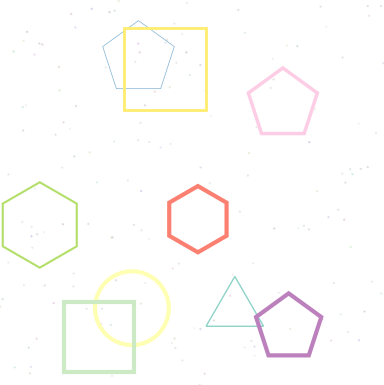[{"shape": "triangle", "thickness": 1, "radius": 0.43, "center": [0.61, 0.196]}, {"shape": "circle", "thickness": 3, "radius": 0.48, "center": [0.343, 0.2]}, {"shape": "hexagon", "thickness": 3, "radius": 0.43, "center": [0.514, 0.431]}, {"shape": "pentagon", "thickness": 0.5, "radius": 0.49, "center": [0.36, 0.849]}, {"shape": "hexagon", "thickness": 1.5, "radius": 0.55, "center": [0.103, 0.416]}, {"shape": "pentagon", "thickness": 2.5, "radius": 0.47, "center": [0.735, 0.729]}, {"shape": "pentagon", "thickness": 3, "radius": 0.45, "center": [0.75, 0.149]}, {"shape": "square", "thickness": 3, "radius": 0.45, "center": [0.258, 0.124]}, {"shape": "square", "thickness": 2, "radius": 0.53, "center": [0.428, 0.82]}]